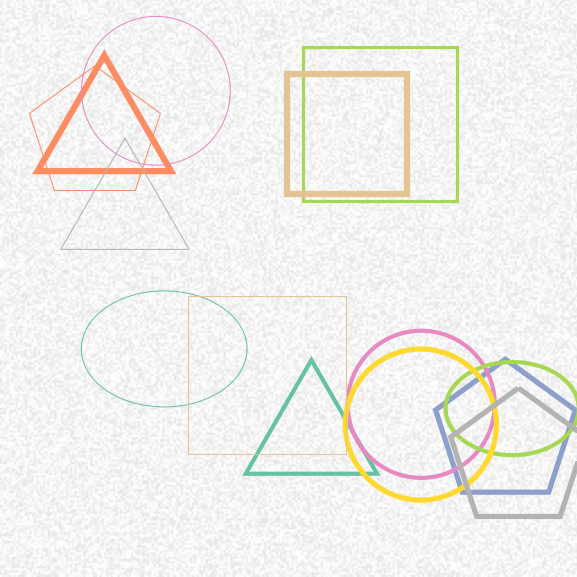[{"shape": "triangle", "thickness": 2, "radius": 0.66, "center": [0.539, 0.244]}, {"shape": "oval", "thickness": 0.5, "radius": 0.72, "center": [0.284, 0.395]}, {"shape": "triangle", "thickness": 3, "radius": 0.67, "center": [0.181, 0.77]}, {"shape": "pentagon", "thickness": 0.5, "radius": 0.6, "center": [0.164, 0.766]}, {"shape": "pentagon", "thickness": 2.5, "radius": 0.64, "center": [0.875, 0.25]}, {"shape": "circle", "thickness": 0.5, "radius": 0.64, "center": [0.27, 0.842]}, {"shape": "circle", "thickness": 2, "radius": 0.64, "center": [0.729, 0.299]}, {"shape": "square", "thickness": 1.5, "radius": 0.67, "center": [0.658, 0.785]}, {"shape": "oval", "thickness": 2, "radius": 0.58, "center": [0.887, 0.292]}, {"shape": "circle", "thickness": 2.5, "radius": 0.65, "center": [0.729, 0.264]}, {"shape": "square", "thickness": 3, "radius": 0.52, "center": [0.6, 0.768]}, {"shape": "square", "thickness": 0.5, "radius": 0.68, "center": [0.463, 0.35]}, {"shape": "pentagon", "thickness": 2.5, "radius": 0.61, "center": [0.898, 0.204]}, {"shape": "triangle", "thickness": 0.5, "radius": 0.64, "center": [0.216, 0.631]}]